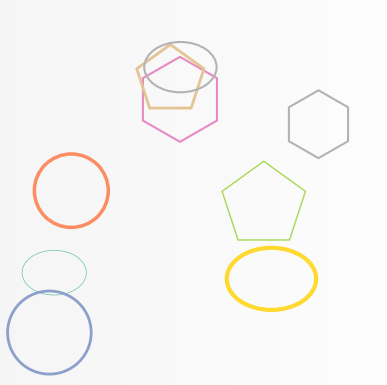[{"shape": "oval", "thickness": 0.5, "radius": 0.41, "center": [0.14, 0.292]}, {"shape": "circle", "thickness": 2.5, "radius": 0.48, "center": [0.184, 0.505]}, {"shape": "circle", "thickness": 2, "radius": 0.54, "center": [0.127, 0.136]}, {"shape": "hexagon", "thickness": 1.5, "radius": 0.55, "center": [0.464, 0.742]}, {"shape": "pentagon", "thickness": 1, "radius": 0.57, "center": [0.681, 0.468]}, {"shape": "oval", "thickness": 3, "radius": 0.58, "center": [0.701, 0.276]}, {"shape": "pentagon", "thickness": 2, "radius": 0.46, "center": [0.44, 0.793]}, {"shape": "oval", "thickness": 1.5, "radius": 0.47, "center": [0.466, 0.826]}, {"shape": "hexagon", "thickness": 1.5, "radius": 0.44, "center": [0.822, 0.677]}]